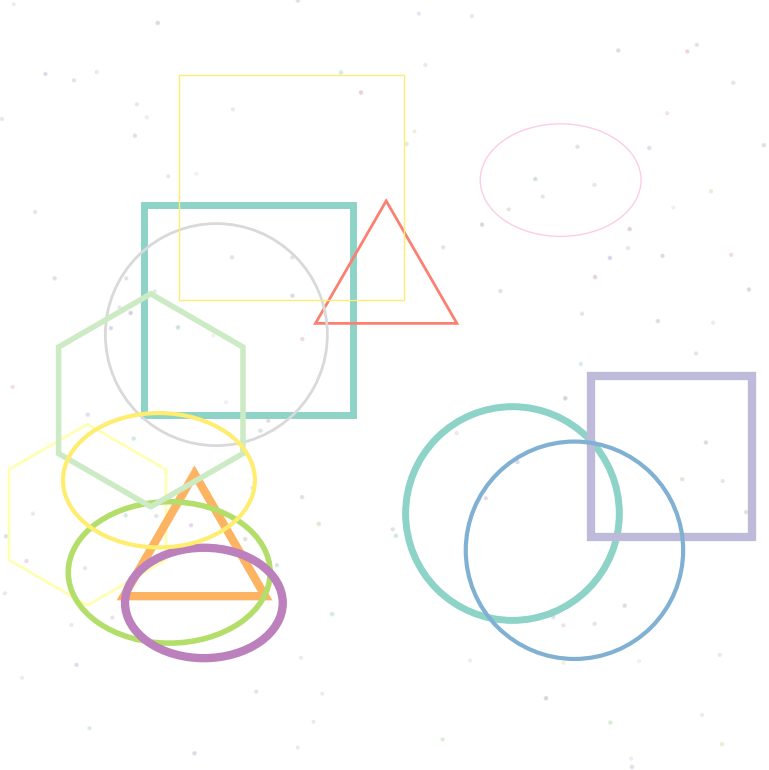[{"shape": "circle", "thickness": 2.5, "radius": 0.69, "center": [0.666, 0.333]}, {"shape": "square", "thickness": 2.5, "radius": 0.68, "center": [0.323, 0.597]}, {"shape": "hexagon", "thickness": 1, "radius": 0.59, "center": [0.114, 0.331]}, {"shape": "square", "thickness": 3, "radius": 0.52, "center": [0.872, 0.407]}, {"shape": "triangle", "thickness": 1, "radius": 0.53, "center": [0.502, 0.633]}, {"shape": "circle", "thickness": 1.5, "radius": 0.71, "center": [0.746, 0.285]}, {"shape": "triangle", "thickness": 3, "radius": 0.53, "center": [0.253, 0.279]}, {"shape": "oval", "thickness": 2, "radius": 0.66, "center": [0.22, 0.257]}, {"shape": "oval", "thickness": 0.5, "radius": 0.52, "center": [0.728, 0.766]}, {"shape": "circle", "thickness": 1, "radius": 0.72, "center": [0.281, 0.565]}, {"shape": "oval", "thickness": 3, "radius": 0.51, "center": [0.265, 0.217]}, {"shape": "hexagon", "thickness": 2, "radius": 0.69, "center": [0.196, 0.48]}, {"shape": "square", "thickness": 0.5, "radius": 0.73, "center": [0.379, 0.756]}, {"shape": "oval", "thickness": 1.5, "radius": 0.62, "center": [0.206, 0.376]}]